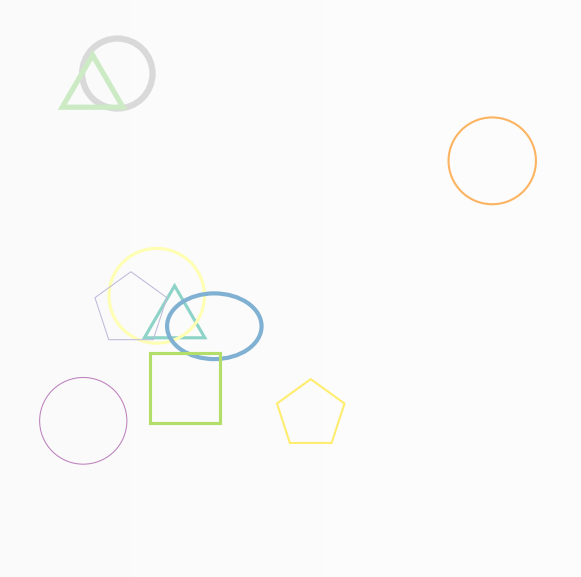[{"shape": "triangle", "thickness": 1.5, "radius": 0.3, "center": [0.3, 0.444]}, {"shape": "circle", "thickness": 1.5, "radius": 0.41, "center": [0.27, 0.487]}, {"shape": "pentagon", "thickness": 0.5, "radius": 0.33, "center": [0.225, 0.464]}, {"shape": "oval", "thickness": 2, "radius": 0.41, "center": [0.369, 0.434]}, {"shape": "circle", "thickness": 1, "radius": 0.38, "center": [0.847, 0.721]}, {"shape": "square", "thickness": 1.5, "radius": 0.3, "center": [0.318, 0.327]}, {"shape": "circle", "thickness": 3, "radius": 0.3, "center": [0.202, 0.872]}, {"shape": "circle", "thickness": 0.5, "radius": 0.38, "center": [0.143, 0.27]}, {"shape": "triangle", "thickness": 2.5, "radius": 0.3, "center": [0.159, 0.844]}, {"shape": "pentagon", "thickness": 1, "radius": 0.31, "center": [0.535, 0.282]}]